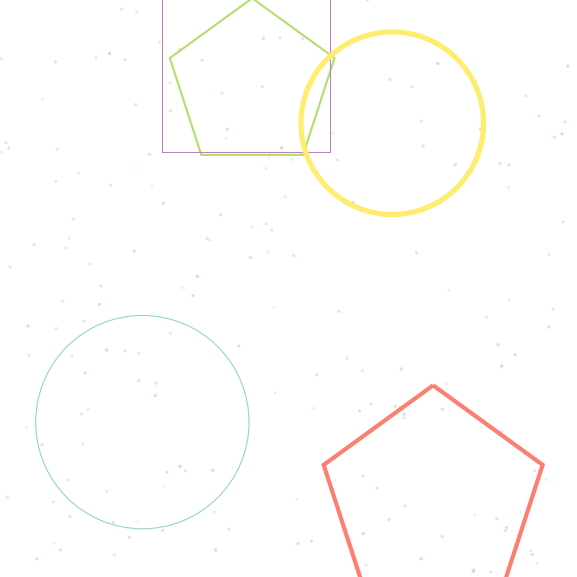[{"shape": "circle", "thickness": 0.5, "radius": 0.92, "center": [0.247, 0.268]}, {"shape": "pentagon", "thickness": 2, "radius": 1.0, "center": [0.75, 0.133]}, {"shape": "pentagon", "thickness": 1, "radius": 0.75, "center": [0.437, 0.852]}, {"shape": "square", "thickness": 0.5, "radius": 0.73, "center": [0.426, 0.882]}, {"shape": "circle", "thickness": 2.5, "radius": 0.79, "center": [0.679, 0.786]}]